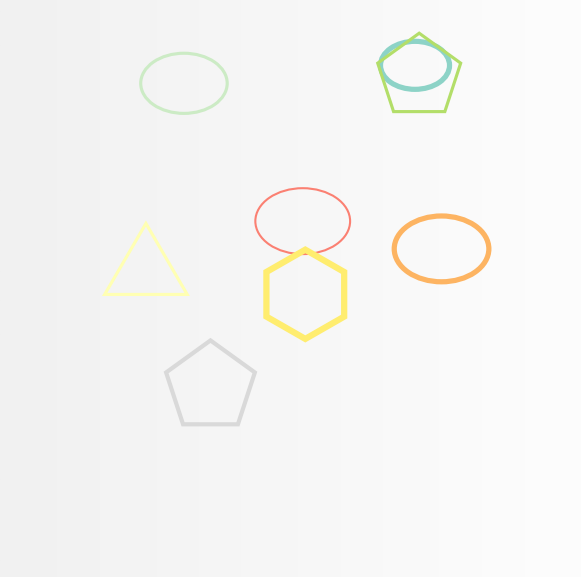[{"shape": "oval", "thickness": 2.5, "radius": 0.3, "center": [0.714, 0.886]}, {"shape": "triangle", "thickness": 1.5, "radius": 0.41, "center": [0.251, 0.53]}, {"shape": "oval", "thickness": 1, "radius": 0.41, "center": [0.521, 0.616]}, {"shape": "oval", "thickness": 2.5, "radius": 0.41, "center": [0.76, 0.568]}, {"shape": "pentagon", "thickness": 1.5, "radius": 0.38, "center": [0.721, 0.867]}, {"shape": "pentagon", "thickness": 2, "radius": 0.4, "center": [0.362, 0.329]}, {"shape": "oval", "thickness": 1.5, "radius": 0.37, "center": [0.316, 0.855]}, {"shape": "hexagon", "thickness": 3, "radius": 0.39, "center": [0.525, 0.49]}]